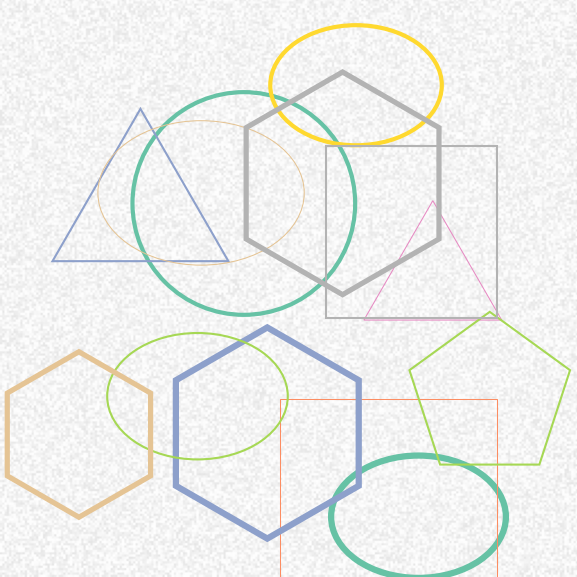[{"shape": "circle", "thickness": 2, "radius": 0.96, "center": [0.422, 0.647]}, {"shape": "oval", "thickness": 3, "radius": 0.76, "center": [0.725, 0.104]}, {"shape": "square", "thickness": 0.5, "radius": 0.94, "center": [0.673, 0.119]}, {"shape": "triangle", "thickness": 1, "radius": 0.88, "center": [0.243, 0.635]}, {"shape": "hexagon", "thickness": 3, "radius": 0.91, "center": [0.463, 0.249]}, {"shape": "triangle", "thickness": 0.5, "radius": 0.69, "center": [0.749, 0.514]}, {"shape": "oval", "thickness": 1, "radius": 0.78, "center": [0.342, 0.313]}, {"shape": "pentagon", "thickness": 1, "radius": 0.73, "center": [0.848, 0.313]}, {"shape": "oval", "thickness": 2, "radius": 0.74, "center": [0.617, 0.852]}, {"shape": "hexagon", "thickness": 2.5, "radius": 0.72, "center": [0.137, 0.247]}, {"shape": "oval", "thickness": 0.5, "radius": 0.89, "center": [0.348, 0.665]}, {"shape": "hexagon", "thickness": 2.5, "radius": 0.96, "center": [0.593, 0.682]}, {"shape": "square", "thickness": 1, "radius": 0.74, "center": [0.712, 0.597]}]